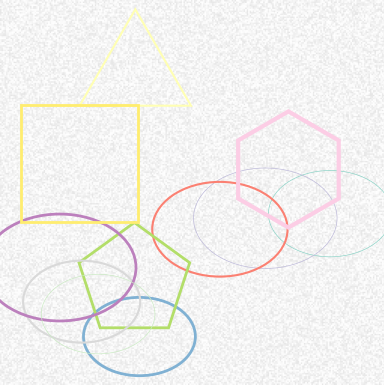[{"shape": "oval", "thickness": 0.5, "radius": 0.8, "center": [0.857, 0.445]}, {"shape": "triangle", "thickness": 1.5, "radius": 0.83, "center": [0.351, 0.809]}, {"shape": "oval", "thickness": 0.5, "radius": 0.93, "center": [0.689, 0.433]}, {"shape": "oval", "thickness": 1.5, "radius": 0.88, "center": [0.571, 0.405]}, {"shape": "oval", "thickness": 2, "radius": 0.73, "center": [0.362, 0.126]}, {"shape": "pentagon", "thickness": 2, "radius": 0.76, "center": [0.349, 0.271]}, {"shape": "hexagon", "thickness": 3, "radius": 0.75, "center": [0.749, 0.56]}, {"shape": "oval", "thickness": 1.5, "radius": 0.76, "center": [0.212, 0.217]}, {"shape": "oval", "thickness": 2, "radius": 0.99, "center": [0.155, 0.305]}, {"shape": "oval", "thickness": 0.5, "radius": 0.74, "center": [0.255, 0.184]}, {"shape": "square", "thickness": 2, "radius": 0.76, "center": [0.207, 0.575]}]